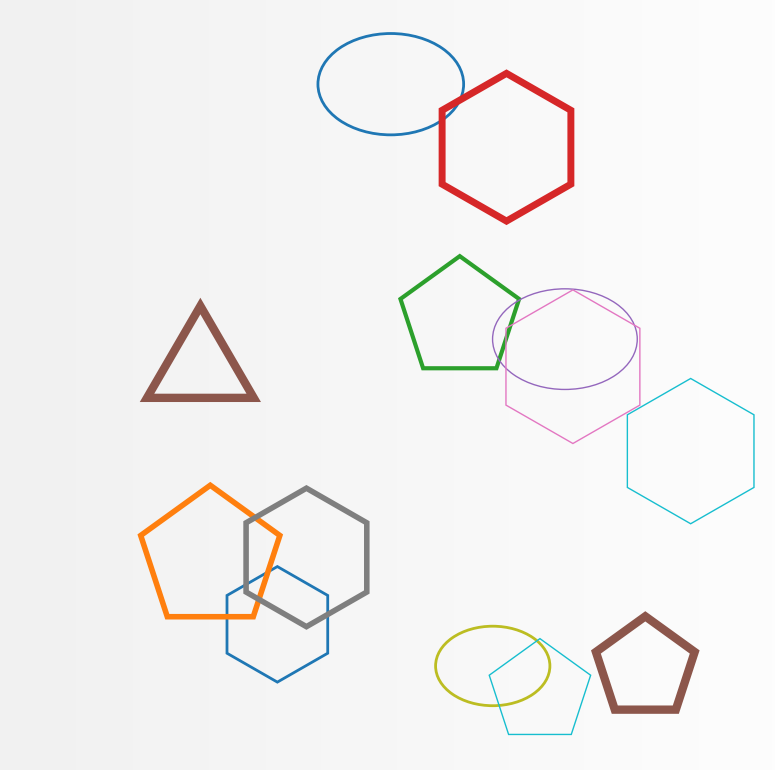[{"shape": "oval", "thickness": 1, "radius": 0.47, "center": [0.504, 0.891]}, {"shape": "hexagon", "thickness": 1, "radius": 0.38, "center": [0.358, 0.189]}, {"shape": "pentagon", "thickness": 2, "radius": 0.47, "center": [0.271, 0.275]}, {"shape": "pentagon", "thickness": 1.5, "radius": 0.4, "center": [0.593, 0.587]}, {"shape": "hexagon", "thickness": 2.5, "radius": 0.48, "center": [0.654, 0.809]}, {"shape": "oval", "thickness": 0.5, "radius": 0.47, "center": [0.729, 0.56]}, {"shape": "pentagon", "thickness": 3, "radius": 0.34, "center": [0.833, 0.133]}, {"shape": "triangle", "thickness": 3, "radius": 0.4, "center": [0.259, 0.523]}, {"shape": "hexagon", "thickness": 0.5, "radius": 0.5, "center": [0.739, 0.524]}, {"shape": "hexagon", "thickness": 2, "radius": 0.45, "center": [0.395, 0.276]}, {"shape": "oval", "thickness": 1, "radius": 0.37, "center": [0.636, 0.135]}, {"shape": "pentagon", "thickness": 0.5, "radius": 0.34, "center": [0.697, 0.102]}, {"shape": "hexagon", "thickness": 0.5, "radius": 0.47, "center": [0.891, 0.414]}]